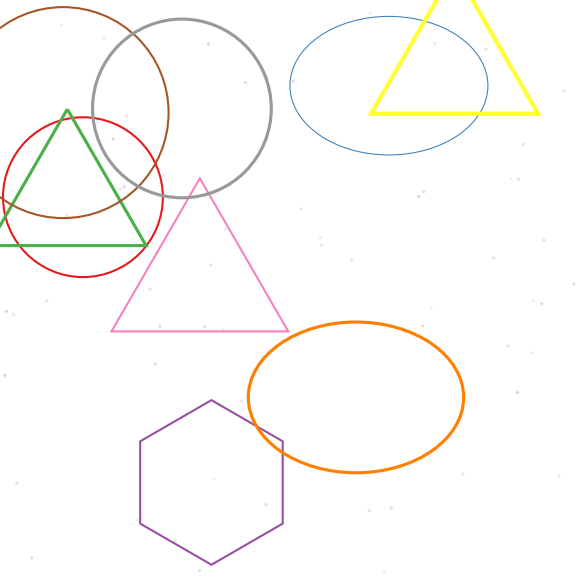[{"shape": "circle", "thickness": 1, "radius": 0.69, "center": [0.144, 0.658]}, {"shape": "oval", "thickness": 0.5, "radius": 0.86, "center": [0.673, 0.851]}, {"shape": "triangle", "thickness": 1.5, "radius": 0.79, "center": [0.117, 0.653]}, {"shape": "hexagon", "thickness": 1, "radius": 0.71, "center": [0.366, 0.164]}, {"shape": "oval", "thickness": 1.5, "radius": 0.93, "center": [0.616, 0.311]}, {"shape": "triangle", "thickness": 2, "radius": 0.83, "center": [0.787, 0.886]}, {"shape": "circle", "thickness": 1, "radius": 0.91, "center": [0.109, 0.804]}, {"shape": "triangle", "thickness": 1, "radius": 0.88, "center": [0.346, 0.514]}, {"shape": "circle", "thickness": 1.5, "radius": 0.77, "center": [0.315, 0.811]}]